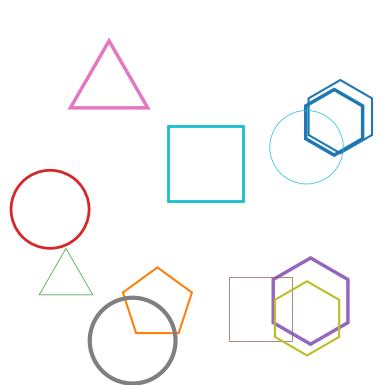[{"shape": "hexagon", "thickness": 1.5, "radius": 0.48, "center": [0.884, 0.697]}, {"shape": "hexagon", "thickness": 2.5, "radius": 0.43, "center": [0.868, 0.682]}, {"shape": "pentagon", "thickness": 1.5, "radius": 0.47, "center": [0.409, 0.211]}, {"shape": "triangle", "thickness": 0.5, "radius": 0.4, "center": [0.171, 0.274]}, {"shape": "circle", "thickness": 2, "radius": 0.51, "center": [0.13, 0.456]}, {"shape": "hexagon", "thickness": 2.5, "radius": 0.56, "center": [0.807, 0.218]}, {"shape": "square", "thickness": 0.5, "radius": 0.41, "center": [0.677, 0.197]}, {"shape": "triangle", "thickness": 2.5, "radius": 0.58, "center": [0.283, 0.778]}, {"shape": "circle", "thickness": 3, "radius": 0.56, "center": [0.344, 0.115]}, {"shape": "hexagon", "thickness": 1.5, "radius": 0.48, "center": [0.798, 0.173]}, {"shape": "circle", "thickness": 0.5, "radius": 0.48, "center": [0.796, 0.618]}, {"shape": "square", "thickness": 2, "radius": 0.49, "center": [0.533, 0.575]}]